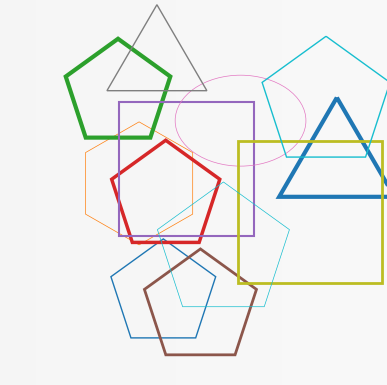[{"shape": "triangle", "thickness": 3, "radius": 0.86, "center": [0.869, 0.575]}, {"shape": "pentagon", "thickness": 1, "radius": 0.71, "center": [0.421, 0.237]}, {"shape": "hexagon", "thickness": 0.5, "radius": 0.8, "center": [0.359, 0.524]}, {"shape": "pentagon", "thickness": 3, "radius": 0.71, "center": [0.305, 0.757]}, {"shape": "pentagon", "thickness": 2.5, "radius": 0.73, "center": [0.428, 0.489]}, {"shape": "square", "thickness": 1.5, "radius": 0.87, "center": [0.481, 0.561]}, {"shape": "pentagon", "thickness": 2, "radius": 0.76, "center": [0.517, 0.201]}, {"shape": "oval", "thickness": 0.5, "radius": 0.84, "center": [0.621, 0.687]}, {"shape": "triangle", "thickness": 1, "radius": 0.74, "center": [0.405, 0.839]}, {"shape": "square", "thickness": 2, "radius": 0.92, "center": [0.8, 0.45]}, {"shape": "pentagon", "thickness": 0.5, "radius": 0.9, "center": [0.577, 0.348]}, {"shape": "pentagon", "thickness": 1, "radius": 0.87, "center": [0.841, 0.732]}]